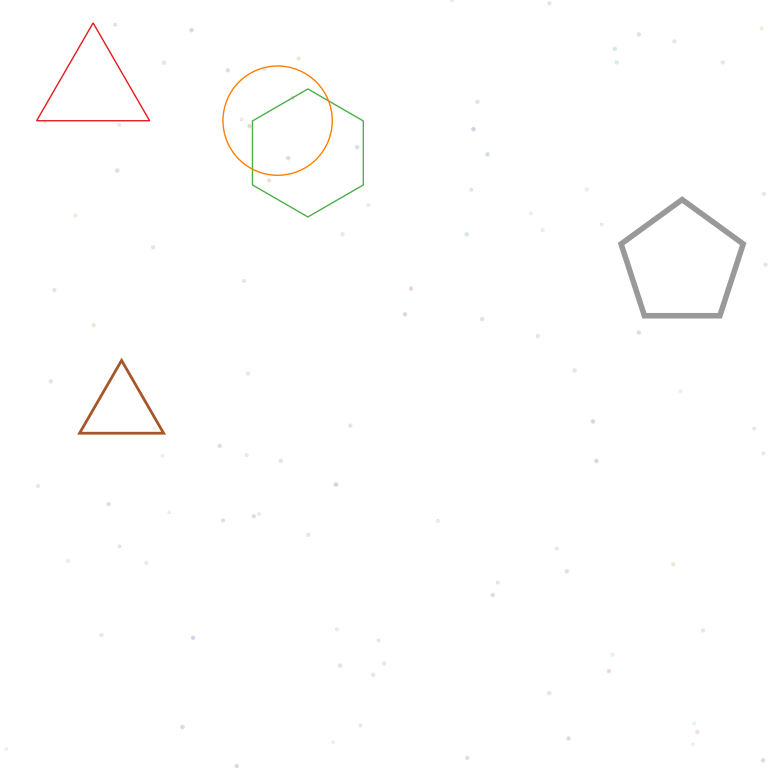[{"shape": "triangle", "thickness": 0.5, "radius": 0.42, "center": [0.121, 0.886]}, {"shape": "hexagon", "thickness": 0.5, "radius": 0.42, "center": [0.4, 0.801]}, {"shape": "circle", "thickness": 0.5, "radius": 0.35, "center": [0.361, 0.843]}, {"shape": "triangle", "thickness": 1, "radius": 0.32, "center": [0.158, 0.469]}, {"shape": "pentagon", "thickness": 2, "radius": 0.42, "center": [0.886, 0.657]}]